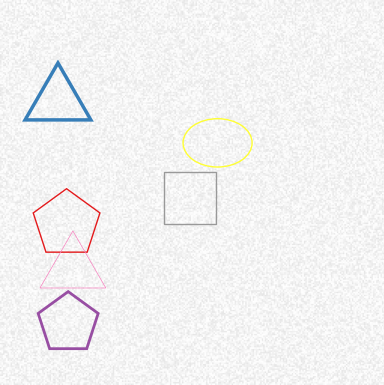[{"shape": "pentagon", "thickness": 1, "radius": 0.46, "center": [0.173, 0.419]}, {"shape": "triangle", "thickness": 2.5, "radius": 0.49, "center": [0.151, 0.738]}, {"shape": "pentagon", "thickness": 2, "radius": 0.41, "center": [0.177, 0.161]}, {"shape": "oval", "thickness": 1, "radius": 0.45, "center": [0.565, 0.629]}, {"shape": "triangle", "thickness": 0.5, "radius": 0.49, "center": [0.189, 0.301]}, {"shape": "square", "thickness": 1, "radius": 0.34, "center": [0.493, 0.486]}]